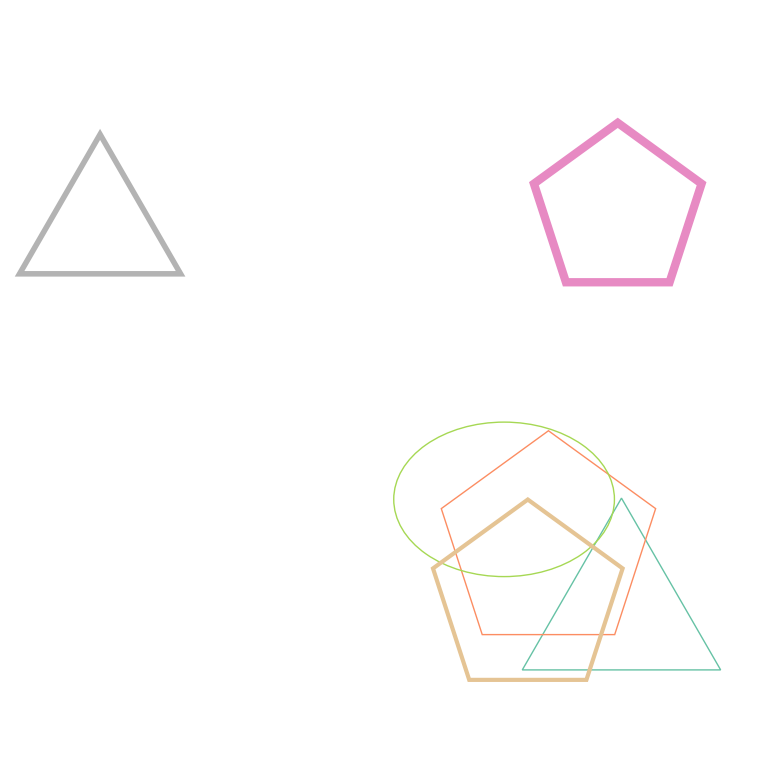[{"shape": "triangle", "thickness": 0.5, "radius": 0.74, "center": [0.807, 0.204]}, {"shape": "pentagon", "thickness": 0.5, "radius": 0.73, "center": [0.712, 0.294]}, {"shape": "pentagon", "thickness": 3, "radius": 0.57, "center": [0.802, 0.726]}, {"shape": "oval", "thickness": 0.5, "radius": 0.72, "center": [0.655, 0.351]}, {"shape": "pentagon", "thickness": 1.5, "radius": 0.65, "center": [0.685, 0.222]}, {"shape": "triangle", "thickness": 2, "radius": 0.6, "center": [0.13, 0.705]}]